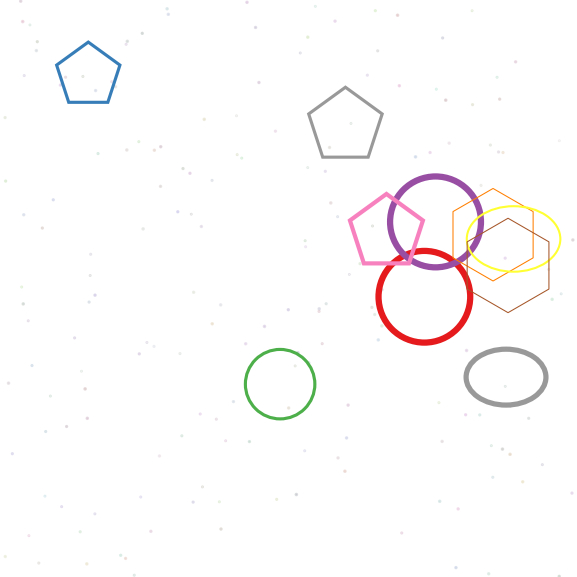[{"shape": "circle", "thickness": 3, "radius": 0.4, "center": [0.735, 0.485]}, {"shape": "pentagon", "thickness": 1.5, "radius": 0.29, "center": [0.153, 0.869]}, {"shape": "circle", "thickness": 1.5, "radius": 0.3, "center": [0.485, 0.334]}, {"shape": "circle", "thickness": 3, "radius": 0.39, "center": [0.754, 0.615]}, {"shape": "hexagon", "thickness": 0.5, "radius": 0.4, "center": [0.854, 0.593]}, {"shape": "oval", "thickness": 1, "radius": 0.41, "center": [0.889, 0.585]}, {"shape": "hexagon", "thickness": 0.5, "radius": 0.41, "center": [0.88, 0.539]}, {"shape": "pentagon", "thickness": 2, "radius": 0.33, "center": [0.669, 0.597]}, {"shape": "oval", "thickness": 2.5, "radius": 0.35, "center": [0.876, 0.346]}, {"shape": "pentagon", "thickness": 1.5, "radius": 0.33, "center": [0.598, 0.781]}]